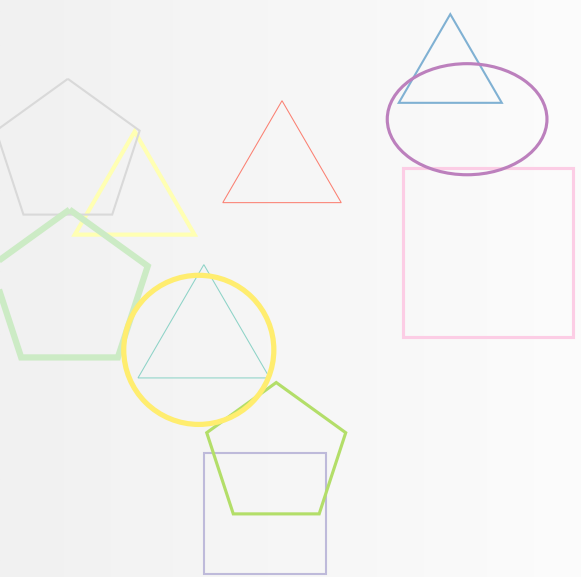[{"shape": "triangle", "thickness": 0.5, "radius": 0.65, "center": [0.351, 0.41]}, {"shape": "triangle", "thickness": 2, "radius": 0.59, "center": [0.232, 0.652]}, {"shape": "square", "thickness": 1, "radius": 0.52, "center": [0.456, 0.11]}, {"shape": "triangle", "thickness": 0.5, "radius": 0.59, "center": [0.485, 0.707]}, {"shape": "triangle", "thickness": 1, "radius": 0.51, "center": [0.775, 0.872]}, {"shape": "pentagon", "thickness": 1.5, "radius": 0.63, "center": [0.475, 0.211]}, {"shape": "square", "thickness": 1.5, "radius": 0.73, "center": [0.84, 0.562]}, {"shape": "pentagon", "thickness": 1, "radius": 0.65, "center": [0.117, 0.733]}, {"shape": "oval", "thickness": 1.5, "radius": 0.69, "center": [0.804, 0.793]}, {"shape": "pentagon", "thickness": 3, "radius": 0.71, "center": [0.12, 0.495]}, {"shape": "circle", "thickness": 2.5, "radius": 0.65, "center": [0.342, 0.393]}]